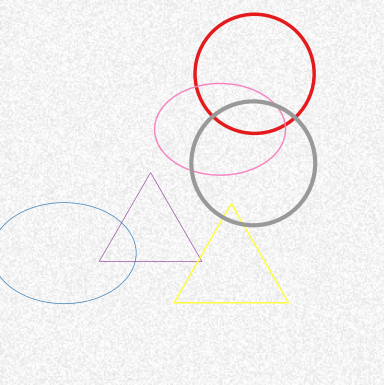[{"shape": "circle", "thickness": 2.5, "radius": 0.77, "center": [0.661, 0.808]}, {"shape": "oval", "thickness": 0.5, "radius": 0.94, "center": [0.166, 0.342]}, {"shape": "triangle", "thickness": 0.5, "radius": 0.77, "center": [0.391, 0.398]}, {"shape": "triangle", "thickness": 1, "radius": 0.86, "center": [0.601, 0.299]}, {"shape": "oval", "thickness": 1, "radius": 0.85, "center": [0.572, 0.664]}, {"shape": "circle", "thickness": 3, "radius": 0.8, "center": [0.658, 0.576]}]